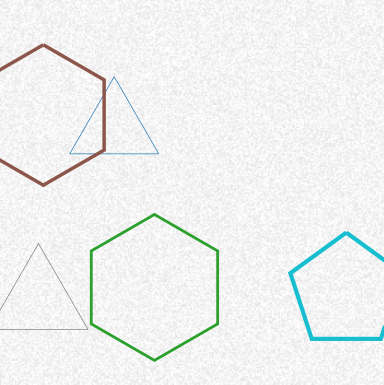[{"shape": "triangle", "thickness": 0.5, "radius": 0.67, "center": [0.297, 0.667]}, {"shape": "hexagon", "thickness": 2, "radius": 0.95, "center": [0.401, 0.253]}, {"shape": "hexagon", "thickness": 2.5, "radius": 0.91, "center": [0.113, 0.701]}, {"shape": "triangle", "thickness": 0.5, "radius": 0.74, "center": [0.1, 0.219]}, {"shape": "pentagon", "thickness": 3, "radius": 0.76, "center": [0.899, 0.243]}]